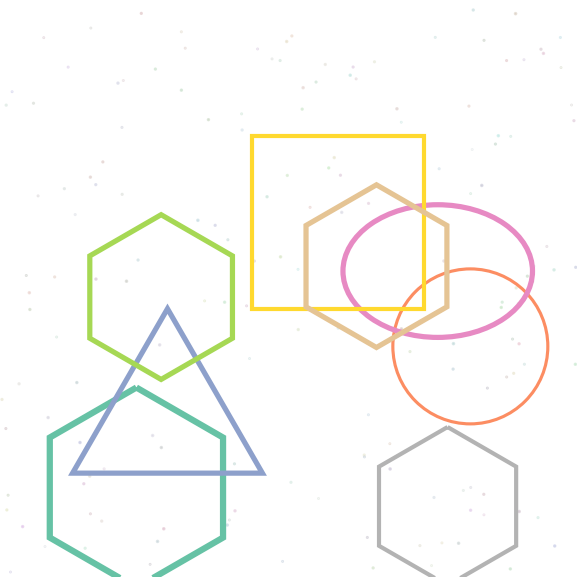[{"shape": "hexagon", "thickness": 3, "radius": 0.87, "center": [0.236, 0.155]}, {"shape": "circle", "thickness": 1.5, "radius": 0.67, "center": [0.814, 0.399]}, {"shape": "triangle", "thickness": 2.5, "radius": 0.95, "center": [0.29, 0.275]}, {"shape": "oval", "thickness": 2.5, "radius": 0.82, "center": [0.758, 0.53]}, {"shape": "hexagon", "thickness": 2.5, "radius": 0.71, "center": [0.279, 0.485]}, {"shape": "square", "thickness": 2, "radius": 0.75, "center": [0.586, 0.614]}, {"shape": "hexagon", "thickness": 2.5, "radius": 0.7, "center": [0.652, 0.538]}, {"shape": "hexagon", "thickness": 2, "radius": 0.69, "center": [0.775, 0.123]}]